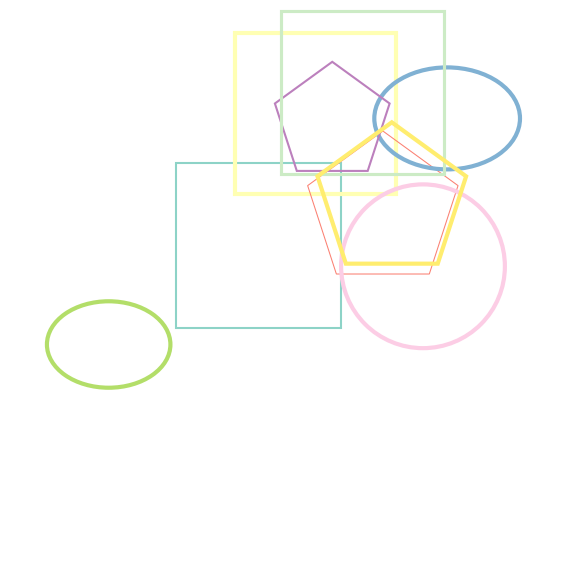[{"shape": "square", "thickness": 1, "radius": 0.71, "center": [0.448, 0.574]}, {"shape": "square", "thickness": 2, "radius": 0.7, "center": [0.546, 0.802]}, {"shape": "pentagon", "thickness": 0.5, "radius": 0.68, "center": [0.663, 0.635]}, {"shape": "oval", "thickness": 2, "radius": 0.63, "center": [0.774, 0.794]}, {"shape": "oval", "thickness": 2, "radius": 0.53, "center": [0.188, 0.403]}, {"shape": "circle", "thickness": 2, "radius": 0.71, "center": [0.732, 0.538]}, {"shape": "pentagon", "thickness": 1, "radius": 0.52, "center": [0.575, 0.788]}, {"shape": "square", "thickness": 1.5, "radius": 0.71, "center": [0.628, 0.839]}, {"shape": "pentagon", "thickness": 2, "radius": 0.68, "center": [0.678, 0.652]}]